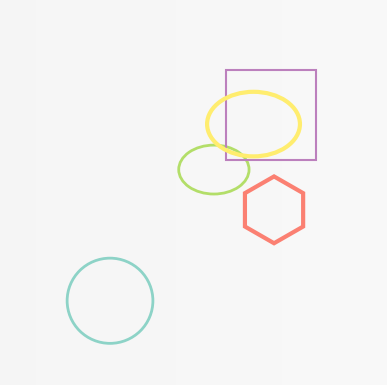[{"shape": "circle", "thickness": 2, "radius": 0.55, "center": [0.284, 0.219]}, {"shape": "hexagon", "thickness": 3, "radius": 0.43, "center": [0.707, 0.455]}, {"shape": "oval", "thickness": 2, "radius": 0.45, "center": [0.552, 0.56]}, {"shape": "square", "thickness": 1.5, "radius": 0.58, "center": [0.699, 0.701]}, {"shape": "oval", "thickness": 3, "radius": 0.6, "center": [0.654, 0.678]}]